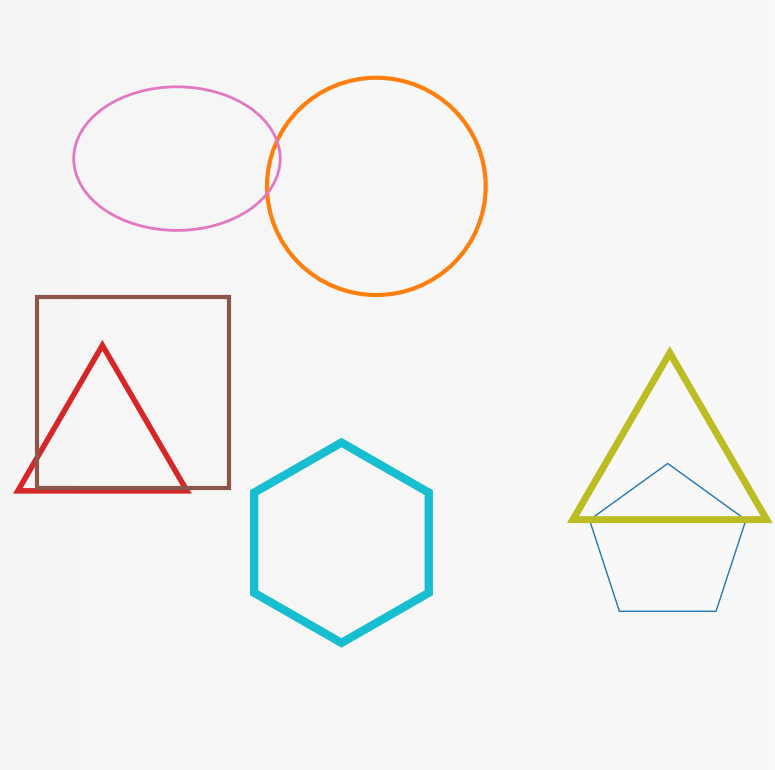[{"shape": "pentagon", "thickness": 0.5, "radius": 0.53, "center": [0.862, 0.292]}, {"shape": "circle", "thickness": 1.5, "radius": 0.71, "center": [0.486, 0.758]}, {"shape": "triangle", "thickness": 2, "radius": 0.63, "center": [0.132, 0.426]}, {"shape": "square", "thickness": 1.5, "radius": 0.62, "center": [0.172, 0.49]}, {"shape": "oval", "thickness": 1, "radius": 0.67, "center": [0.228, 0.794]}, {"shape": "triangle", "thickness": 2.5, "radius": 0.72, "center": [0.864, 0.397]}, {"shape": "hexagon", "thickness": 3, "radius": 0.65, "center": [0.441, 0.295]}]